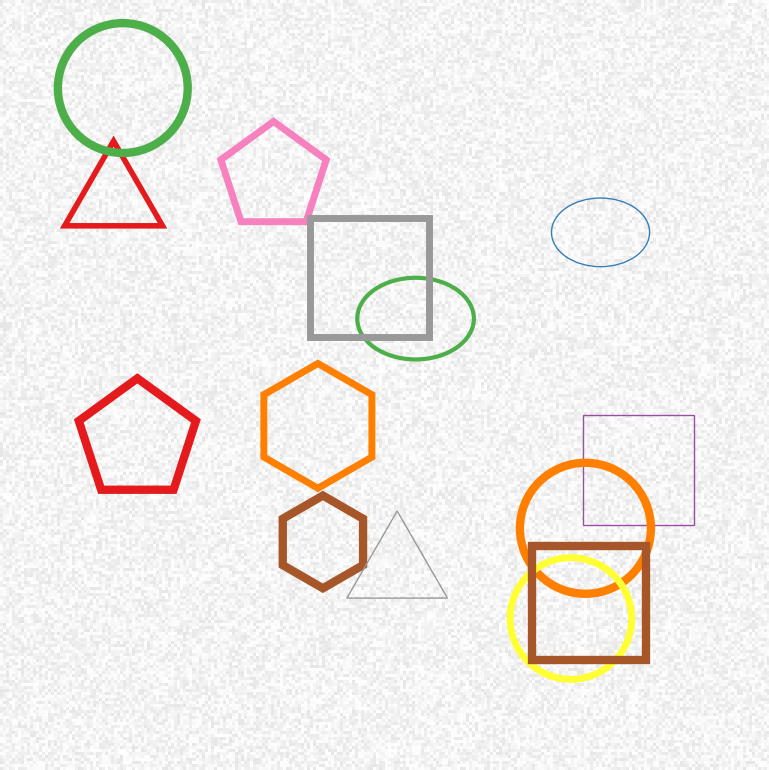[{"shape": "triangle", "thickness": 2, "radius": 0.37, "center": [0.148, 0.743]}, {"shape": "pentagon", "thickness": 3, "radius": 0.4, "center": [0.178, 0.429]}, {"shape": "oval", "thickness": 0.5, "radius": 0.32, "center": [0.78, 0.698]}, {"shape": "circle", "thickness": 3, "radius": 0.42, "center": [0.159, 0.886]}, {"shape": "oval", "thickness": 1.5, "radius": 0.38, "center": [0.54, 0.586]}, {"shape": "square", "thickness": 0.5, "radius": 0.36, "center": [0.829, 0.389]}, {"shape": "hexagon", "thickness": 2.5, "radius": 0.41, "center": [0.413, 0.447]}, {"shape": "circle", "thickness": 3, "radius": 0.43, "center": [0.76, 0.314]}, {"shape": "circle", "thickness": 2.5, "radius": 0.39, "center": [0.741, 0.197]}, {"shape": "hexagon", "thickness": 3, "radius": 0.3, "center": [0.419, 0.296]}, {"shape": "square", "thickness": 3, "radius": 0.37, "center": [0.765, 0.217]}, {"shape": "pentagon", "thickness": 2.5, "radius": 0.36, "center": [0.355, 0.77]}, {"shape": "square", "thickness": 2.5, "radius": 0.39, "center": [0.48, 0.639]}, {"shape": "triangle", "thickness": 0.5, "radius": 0.38, "center": [0.516, 0.261]}]